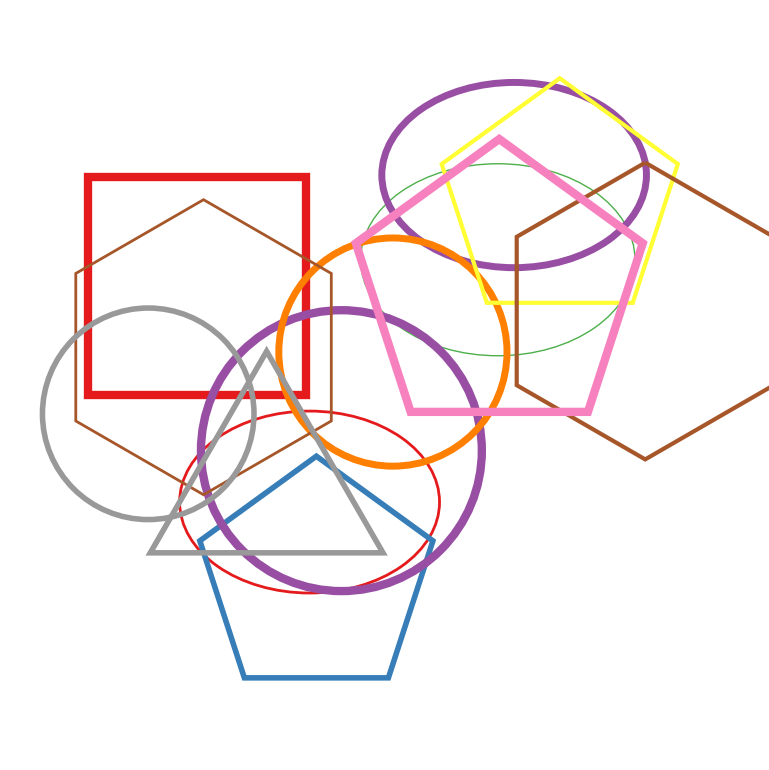[{"shape": "square", "thickness": 3, "radius": 0.71, "center": [0.256, 0.628]}, {"shape": "oval", "thickness": 1, "radius": 0.84, "center": [0.402, 0.348]}, {"shape": "pentagon", "thickness": 2, "radius": 0.8, "center": [0.411, 0.248]}, {"shape": "oval", "thickness": 0.5, "radius": 0.89, "center": [0.647, 0.663]}, {"shape": "oval", "thickness": 2.5, "radius": 0.86, "center": [0.668, 0.773]}, {"shape": "circle", "thickness": 3, "radius": 0.91, "center": [0.443, 0.415]}, {"shape": "circle", "thickness": 2.5, "radius": 0.74, "center": [0.51, 0.543]}, {"shape": "pentagon", "thickness": 1.5, "radius": 0.81, "center": [0.727, 0.737]}, {"shape": "hexagon", "thickness": 1, "radius": 0.96, "center": [0.264, 0.549]}, {"shape": "hexagon", "thickness": 1.5, "radius": 0.96, "center": [0.838, 0.596]}, {"shape": "pentagon", "thickness": 3, "radius": 0.98, "center": [0.648, 0.624]}, {"shape": "circle", "thickness": 2, "radius": 0.69, "center": [0.193, 0.463]}, {"shape": "triangle", "thickness": 2, "radius": 0.87, "center": [0.346, 0.369]}]